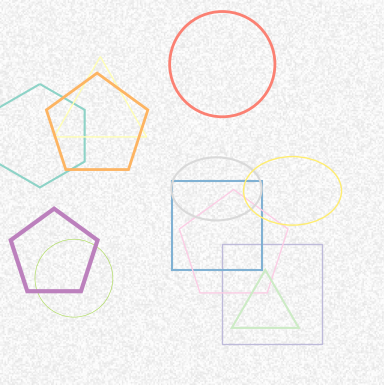[{"shape": "hexagon", "thickness": 1.5, "radius": 0.67, "center": [0.104, 0.648]}, {"shape": "triangle", "thickness": 1, "radius": 0.69, "center": [0.261, 0.714]}, {"shape": "square", "thickness": 1, "radius": 0.65, "center": [0.706, 0.237]}, {"shape": "circle", "thickness": 2, "radius": 0.68, "center": [0.577, 0.833]}, {"shape": "square", "thickness": 1.5, "radius": 0.58, "center": [0.563, 0.414]}, {"shape": "pentagon", "thickness": 2, "radius": 0.69, "center": [0.252, 0.672]}, {"shape": "circle", "thickness": 0.5, "radius": 0.51, "center": [0.192, 0.277]}, {"shape": "pentagon", "thickness": 1, "radius": 0.74, "center": [0.607, 0.359]}, {"shape": "oval", "thickness": 1.5, "radius": 0.59, "center": [0.562, 0.509]}, {"shape": "pentagon", "thickness": 3, "radius": 0.59, "center": [0.141, 0.339]}, {"shape": "triangle", "thickness": 1.5, "radius": 0.5, "center": [0.689, 0.199]}, {"shape": "oval", "thickness": 1, "radius": 0.64, "center": [0.76, 0.504]}]